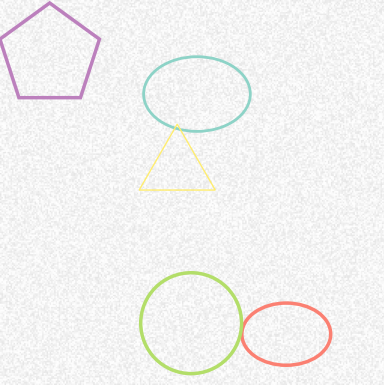[{"shape": "oval", "thickness": 2, "radius": 0.69, "center": [0.512, 0.756]}, {"shape": "oval", "thickness": 2.5, "radius": 0.58, "center": [0.744, 0.132]}, {"shape": "circle", "thickness": 2.5, "radius": 0.65, "center": [0.496, 0.161]}, {"shape": "pentagon", "thickness": 2.5, "radius": 0.68, "center": [0.129, 0.856]}, {"shape": "triangle", "thickness": 1, "radius": 0.57, "center": [0.46, 0.563]}]